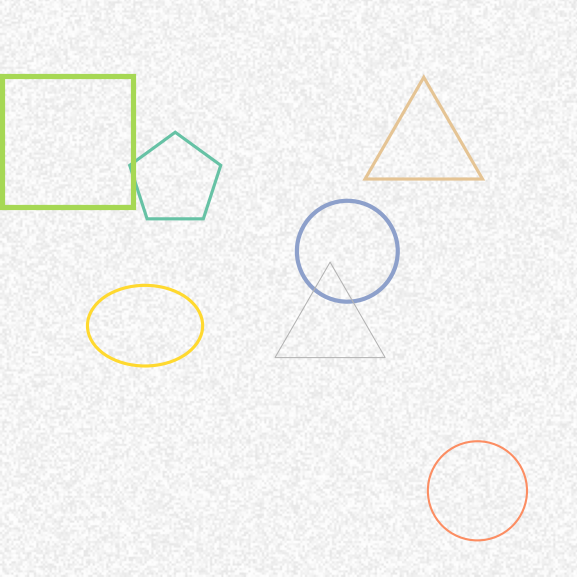[{"shape": "pentagon", "thickness": 1.5, "radius": 0.41, "center": [0.303, 0.687]}, {"shape": "circle", "thickness": 1, "radius": 0.43, "center": [0.827, 0.149]}, {"shape": "circle", "thickness": 2, "radius": 0.44, "center": [0.601, 0.564]}, {"shape": "square", "thickness": 2.5, "radius": 0.57, "center": [0.118, 0.754]}, {"shape": "oval", "thickness": 1.5, "radius": 0.5, "center": [0.251, 0.435]}, {"shape": "triangle", "thickness": 1.5, "radius": 0.59, "center": [0.734, 0.748]}, {"shape": "triangle", "thickness": 0.5, "radius": 0.55, "center": [0.572, 0.435]}]